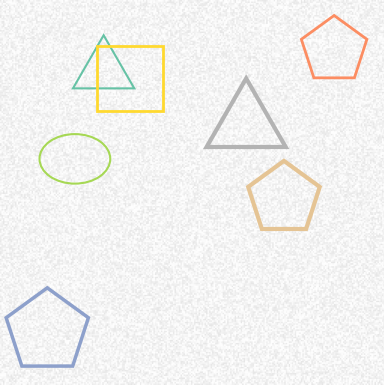[{"shape": "triangle", "thickness": 1.5, "radius": 0.46, "center": [0.269, 0.816]}, {"shape": "pentagon", "thickness": 2, "radius": 0.45, "center": [0.868, 0.87]}, {"shape": "pentagon", "thickness": 2.5, "radius": 0.56, "center": [0.123, 0.14]}, {"shape": "oval", "thickness": 1.5, "radius": 0.46, "center": [0.195, 0.587]}, {"shape": "square", "thickness": 2, "radius": 0.43, "center": [0.338, 0.797]}, {"shape": "pentagon", "thickness": 3, "radius": 0.49, "center": [0.738, 0.484]}, {"shape": "triangle", "thickness": 3, "radius": 0.59, "center": [0.639, 0.678]}]